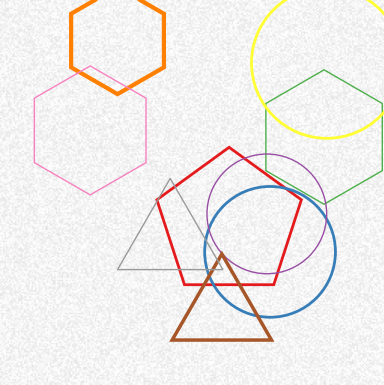[{"shape": "pentagon", "thickness": 2, "radius": 0.99, "center": [0.595, 0.42]}, {"shape": "circle", "thickness": 2, "radius": 0.85, "center": [0.701, 0.346]}, {"shape": "hexagon", "thickness": 1, "radius": 0.87, "center": [0.842, 0.644]}, {"shape": "circle", "thickness": 1, "radius": 0.78, "center": [0.693, 0.444]}, {"shape": "hexagon", "thickness": 3, "radius": 0.7, "center": [0.305, 0.895]}, {"shape": "circle", "thickness": 2, "radius": 0.98, "center": [0.849, 0.836]}, {"shape": "triangle", "thickness": 2.5, "radius": 0.74, "center": [0.576, 0.191]}, {"shape": "hexagon", "thickness": 1, "radius": 0.84, "center": [0.234, 0.661]}, {"shape": "triangle", "thickness": 1, "radius": 0.79, "center": [0.442, 0.379]}]